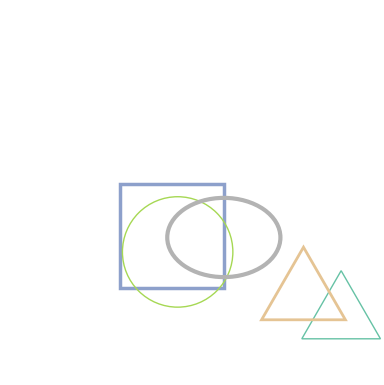[{"shape": "triangle", "thickness": 1, "radius": 0.59, "center": [0.886, 0.179]}, {"shape": "square", "thickness": 2.5, "radius": 0.67, "center": [0.447, 0.387]}, {"shape": "circle", "thickness": 1, "radius": 0.72, "center": [0.461, 0.346]}, {"shape": "triangle", "thickness": 2, "radius": 0.63, "center": [0.788, 0.232]}, {"shape": "oval", "thickness": 3, "radius": 0.73, "center": [0.581, 0.383]}]